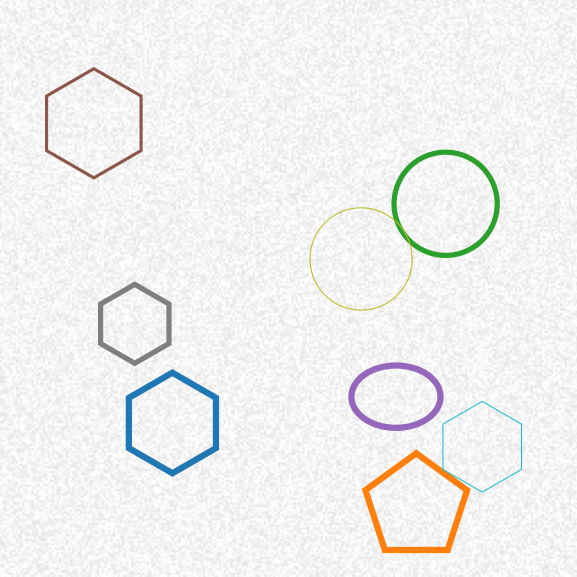[{"shape": "hexagon", "thickness": 3, "radius": 0.44, "center": [0.299, 0.267]}, {"shape": "pentagon", "thickness": 3, "radius": 0.46, "center": [0.721, 0.122]}, {"shape": "circle", "thickness": 2.5, "radius": 0.45, "center": [0.772, 0.646]}, {"shape": "oval", "thickness": 3, "radius": 0.39, "center": [0.686, 0.312]}, {"shape": "hexagon", "thickness": 1.5, "radius": 0.47, "center": [0.162, 0.786]}, {"shape": "hexagon", "thickness": 2.5, "radius": 0.34, "center": [0.233, 0.438]}, {"shape": "circle", "thickness": 0.5, "radius": 0.44, "center": [0.625, 0.551]}, {"shape": "hexagon", "thickness": 0.5, "radius": 0.39, "center": [0.835, 0.226]}]